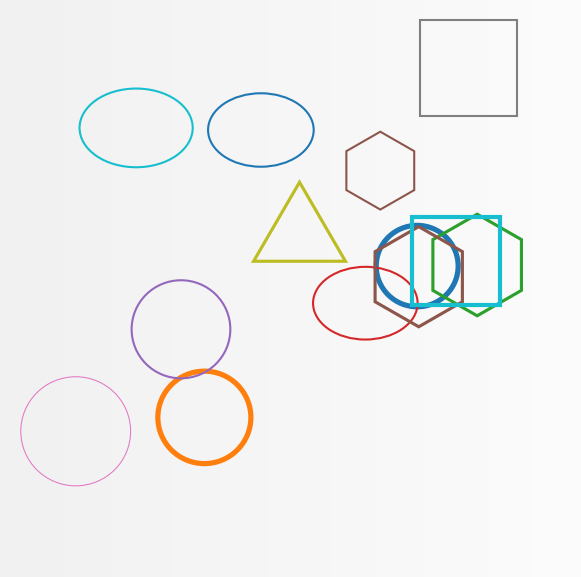[{"shape": "circle", "thickness": 2.5, "radius": 0.35, "center": [0.718, 0.538]}, {"shape": "oval", "thickness": 1, "radius": 0.45, "center": [0.449, 0.774]}, {"shape": "circle", "thickness": 2.5, "radius": 0.4, "center": [0.352, 0.276]}, {"shape": "hexagon", "thickness": 1.5, "radius": 0.44, "center": [0.821, 0.54]}, {"shape": "oval", "thickness": 1, "radius": 0.45, "center": [0.629, 0.474]}, {"shape": "circle", "thickness": 1, "radius": 0.42, "center": [0.311, 0.429]}, {"shape": "hexagon", "thickness": 1, "radius": 0.34, "center": [0.654, 0.704]}, {"shape": "hexagon", "thickness": 1.5, "radius": 0.43, "center": [0.72, 0.52]}, {"shape": "circle", "thickness": 0.5, "radius": 0.47, "center": [0.13, 0.252]}, {"shape": "square", "thickness": 1, "radius": 0.42, "center": [0.806, 0.881]}, {"shape": "triangle", "thickness": 1.5, "radius": 0.46, "center": [0.515, 0.592]}, {"shape": "square", "thickness": 2, "radius": 0.38, "center": [0.785, 0.547]}, {"shape": "oval", "thickness": 1, "radius": 0.49, "center": [0.234, 0.778]}]